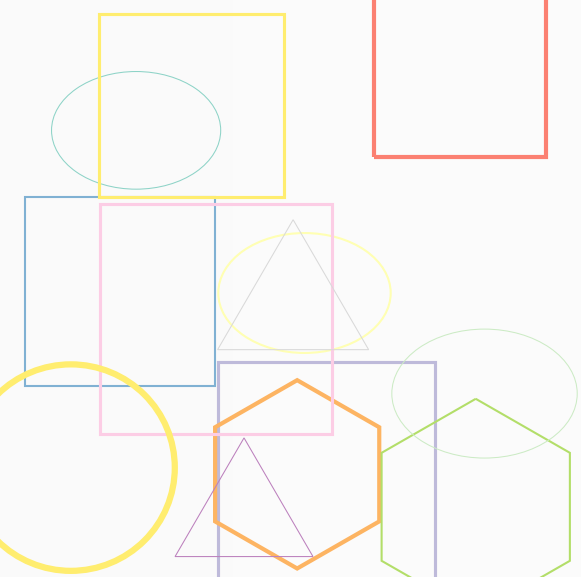[{"shape": "oval", "thickness": 0.5, "radius": 0.73, "center": [0.234, 0.773]}, {"shape": "oval", "thickness": 1, "radius": 0.74, "center": [0.524, 0.492]}, {"shape": "square", "thickness": 1.5, "radius": 0.93, "center": [0.562, 0.185]}, {"shape": "square", "thickness": 2, "radius": 0.74, "center": [0.791, 0.875]}, {"shape": "square", "thickness": 1, "radius": 0.82, "center": [0.206, 0.495]}, {"shape": "hexagon", "thickness": 2, "radius": 0.82, "center": [0.511, 0.178]}, {"shape": "hexagon", "thickness": 1, "radius": 0.94, "center": [0.818, 0.122]}, {"shape": "square", "thickness": 1.5, "radius": 1.0, "center": [0.372, 0.447]}, {"shape": "triangle", "thickness": 0.5, "radius": 0.75, "center": [0.504, 0.469]}, {"shape": "triangle", "thickness": 0.5, "radius": 0.68, "center": [0.42, 0.104]}, {"shape": "oval", "thickness": 0.5, "radius": 0.8, "center": [0.834, 0.318]}, {"shape": "circle", "thickness": 3, "radius": 0.89, "center": [0.122, 0.189]}, {"shape": "square", "thickness": 1.5, "radius": 0.79, "center": [0.329, 0.816]}]